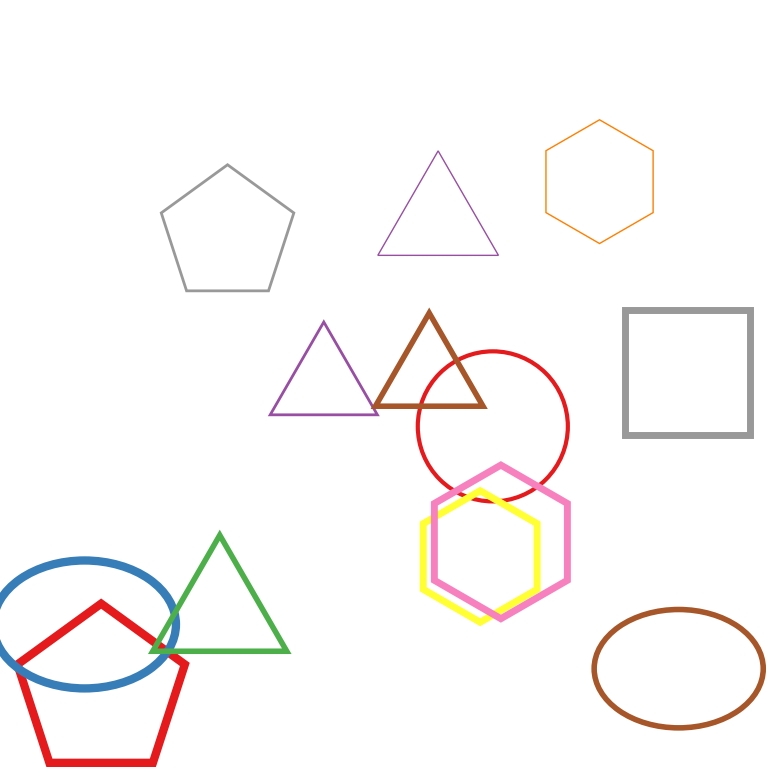[{"shape": "pentagon", "thickness": 3, "radius": 0.57, "center": [0.131, 0.102]}, {"shape": "circle", "thickness": 1.5, "radius": 0.49, "center": [0.64, 0.446]}, {"shape": "oval", "thickness": 3, "radius": 0.59, "center": [0.11, 0.189]}, {"shape": "triangle", "thickness": 2, "radius": 0.5, "center": [0.285, 0.204]}, {"shape": "triangle", "thickness": 1, "radius": 0.4, "center": [0.421, 0.501]}, {"shape": "triangle", "thickness": 0.5, "radius": 0.45, "center": [0.569, 0.714]}, {"shape": "hexagon", "thickness": 0.5, "radius": 0.4, "center": [0.779, 0.764]}, {"shape": "hexagon", "thickness": 2.5, "radius": 0.43, "center": [0.624, 0.277]}, {"shape": "triangle", "thickness": 2, "radius": 0.4, "center": [0.557, 0.513]}, {"shape": "oval", "thickness": 2, "radius": 0.55, "center": [0.881, 0.132]}, {"shape": "hexagon", "thickness": 2.5, "radius": 0.5, "center": [0.65, 0.296]}, {"shape": "square", "thickness": 2.5, "radius": 0.41, "center": [0.893, 0.516]}, {"shape": "pentagon", "thickness": 1, "radius": 0.45, "center": [0.296, 0.696]}]